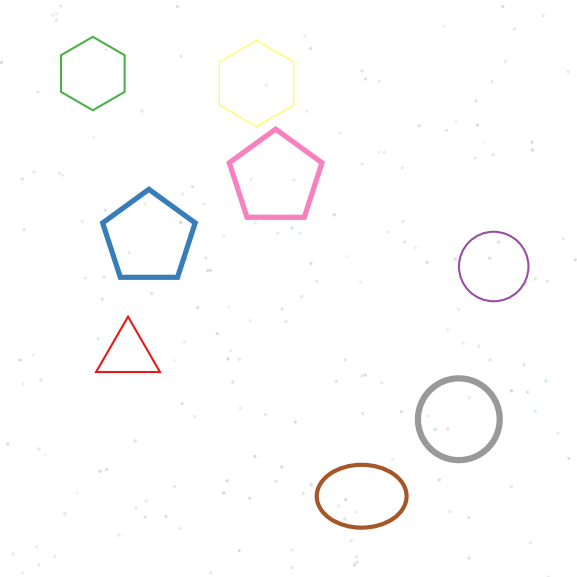[{"shape": "triangle", "thickness": 1, "radius": 0.32, "center": [0.222, 0.387]}, {"shape": "pentagon", "thickness": 2.5, "radius": 0.42, "center": [0.258, 0.587]}, {"shape": "hexagon", "thickness": 1, "radius": 0.32, "center": [0.161, 0.872]}, {"shape": "circle", "thickness": 1, "radius": 0.3, "center": [0.855, 0.538]}, {"shape": "hexagon", "thickness": 0.5, "radius": 0.37, "center": [0.444, 0.855]}, {"shape": "oval", "thickness": 2, "radius": 0.39, "center": [0.626, 0.14]}, {"shape": "pentagon", "thickness": 2.5, "radius": 0.42, "center": [0.477, 0.691]}, {"shape": "circle", "thickness": 3, "radius": 0.35, "center": [0.795, 0.273]}]